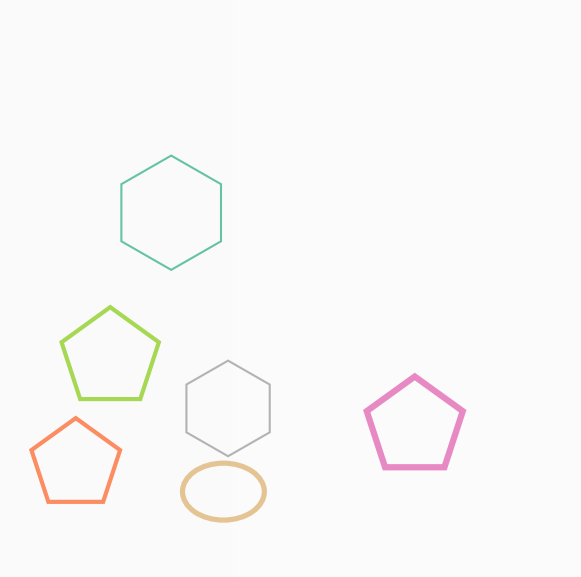[{"shape": "hexagon", "thickness": 1, "radius": 0.49, "center": [0.295, 0.631]}, {"shape": "pentagon", "thickness": 2, "radius": 0.4, "center": [0.13, 0.195]}, {"shape": "pentagon", "thickness": 3, "radius": 0.43, "center": [0.714, 0.26]}, {"shape": "pentagon", "thickness": 2, "radius": 0.44, "center": [0.19, 0.379]}, {"shape": "oval", "thickness": 2.5, "radius": 0.35, "center": [0.384, 0.148]}, {"shape": "hexagon", "thickness": 1, "radius": 0.41, "center": [0.392, 0.292]}]